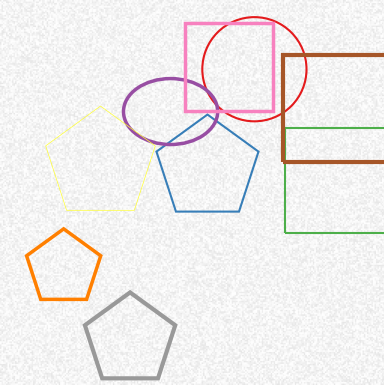[{"shape": "circle", "thickness": 1.5, "radius": 0.68, "center": [0.661, 0.82]}, {"shape": "pentagon", "thickness": 1.5, "radius": 0.7, "center": [0.539, 0.563]}, {"shape": "square", "thickness": 1.5, "radius": 0.68, "center": [0.875, 0.532]}, {"shape": "oval", "thickness": 2.5, "radius": 0.61, "center": [0.443, 0.71]}, {"shape": "pentagon", "thickness": 2.5, "radius": 0.51, "center": [0.165, 0.304]}, {"shape": "pentagon", "thickness": 0.5, "radius": 0.75, "center": [0.261, 0.575]}, {"shape": "square", "thickness": 3, "radius": 0.69, "center": [0.873, 0.718]}, {"shape": "square", "thickness": 2.5, "radius": 0.57, "center": [0.596, 0.827]}, {"shape": "pentagon", "thickness": 3, "radius": 0.62, "center": [0.338, 0.117]}]